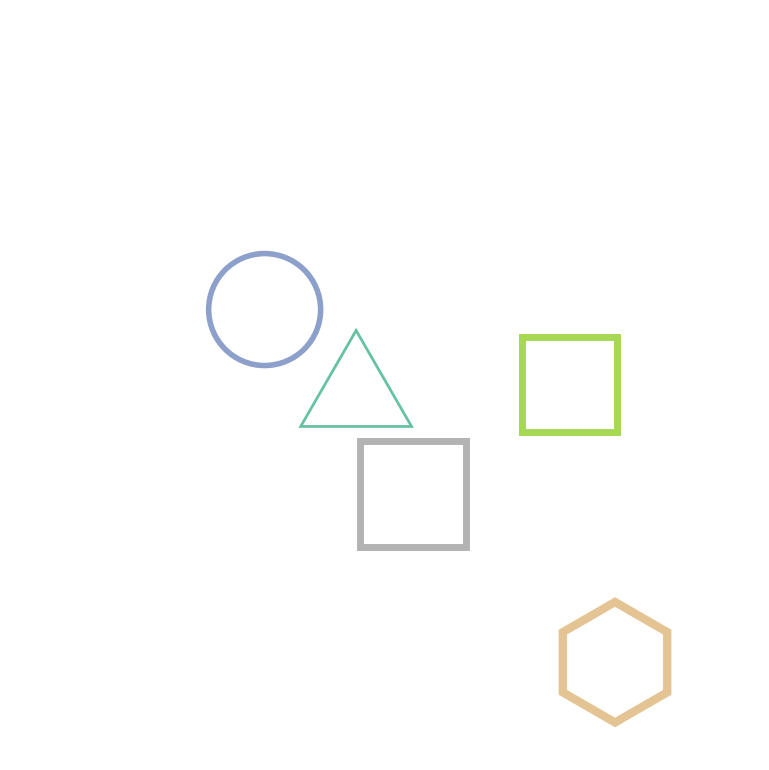[{"shape": "triangle", "thickness": 1, "radius": 0.42, "center": [0.462, 0.488]}, {"shape": "circle", "thickness": 2, "radius": 0.36, "center": [0.344, 0.598]}, {"shape": "square", "thickness": 2.5, "radius": 0.31, "center": [0.739, 0.501]}, {"shape": "hexagon", "thickness": 3, "radius": 0.39, "center": [0.799, 0.14]}, {"shape": "square", "thickness": 2.5, "radius": 0.34, "center": [0.536, 0.359]}]